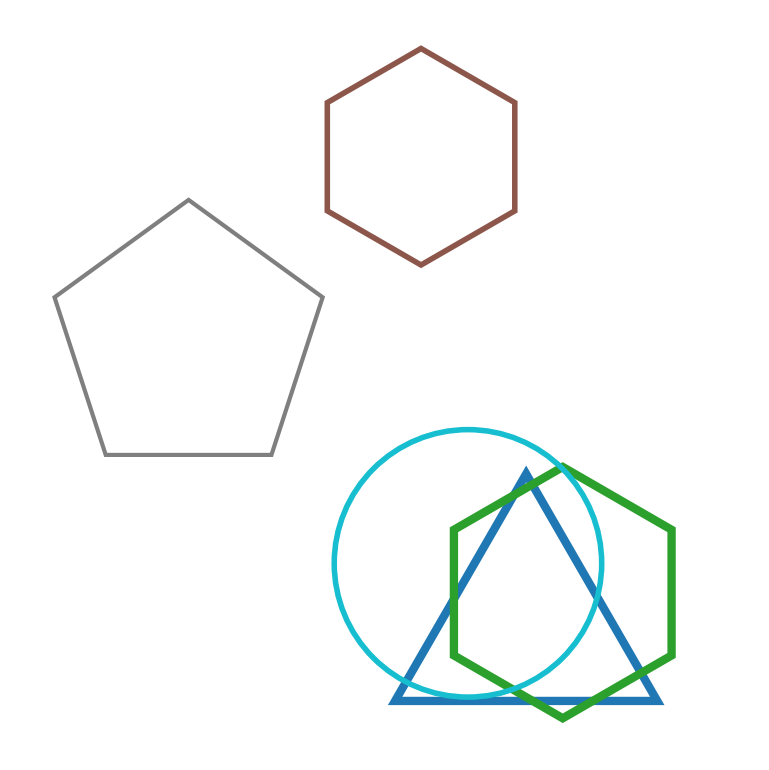[{"shape": "triangle", "thickness": 3, "radius": 0.98, "center": [0.683, 0.188]}, {"shape": "hexagon", "thickness": 3, "radius": 0.82, "center": [0.731, 0.23]}, {"shape": "hexagon", "thickness": 2, "radius": 0.7, "center": [0.547, 0.796]}, {"shape": "pentagon", "thickness": 1.5, "radius": 0.92, "center": [0.245, 0.557]}, {"shape": "circle", "thickness": 2, "radius": 0.87, "center": [0.608, 0.268]}]